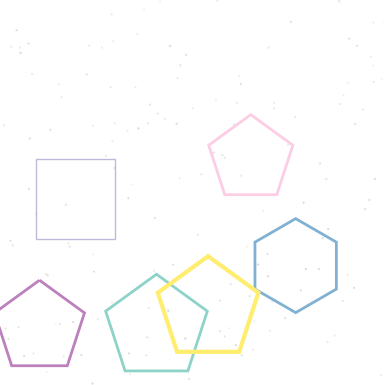[{"shape": "pentagon", "thickness": 2, "radius": 0.69, "center": [0.406, 0.149]}, {"shape": "square", "thickness": 1, "radius": 0.51, "center": [0.196, 0.483]}, {"shape": "hexagon", "thickness": 2, "radius": 0.61, "center": [0.768, 0.31]}, {"shape": "pentagon", "thickness": 2, "radius": 0.57, "center": [0.651, 0.587]}, {"shape": "pentagon", "thickness": 2, "radius": 0.61, "center": [0.103, 0.149]}, {"shape": "pentagon", "thickness": 3, "radius": 0.69, "center": [0.541, 0.197]}]